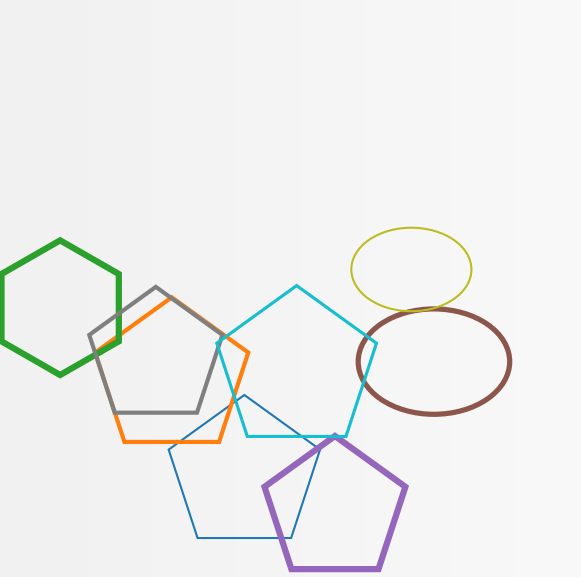[{"shape": "pentagon", "thickness": 1, "radius": 0.68, "center": [0.42, 0.178]}, {"shape": "pentagon", "thickness": 2, "radius": 0.69, "center": [0.295, 0.346]}, {"shape": "hexagon", "thickness": 3, "radius": 0.58, "center": [0.103, 0.466]}, {"shape": "pentagon", "thickness": 3, "radius": 0.64, "center": [0.576, 0.117]}, {"shape": "oval", "thickness": 2.5, "radius": 0.65, "center": [0.747, 0.373]}, {"shape": "pentagon", "thickness": 2, "radius": 0.6, "center": [0.268, 0.382]}, {"shape": "oval", "thickness": 1, "radius": 0.52, "center": [0.708, 0.533]}, {"shape": "pentagon", "thickness": 1.5, "radius": 0.72, "center": [0.51, 0.36]}]